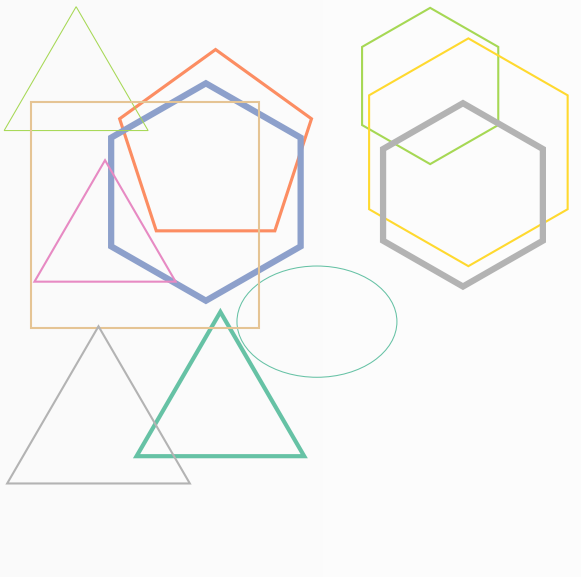[{"shape": "oval", "thickness": 0.5, "radius": 0.69, "center": [0.545, 0.442]}, {"shape": "triangle", "thickness": 2, "radius": 0.83, "center": [0.379, 0.292]}, {"shape": "pentagon", "thickness": 1.5, "radius": 0.87, "center": [0.371, 0.74]}, {"shape": "hexagon", "thickness": 3, "radius": 0.94, "center": [0.354, 0.667]}, {"shape": "triangle", "thickness": 1, "radius": 0.7, "center": [0.181, 0.581]}, {"shape": "triangle", "thickness": 0.5, "radius": 0.71, "center": [0.131, 0.845]}, {"shape": "hexagon", "thickness": 1, "radius": 0.68, "center": [0.74, 0.85]}, {"shape": "hexagon", "thickness": 1, "radius": 0.99, "center": [0.806, 0.735]}, {"shape": "square", "thickness": 1, "radius": 0.98, "center": [0.25, 0.627]}, {"shape": "triangle", "thickness": 1, "radius": 0.91, "center": [0.169, 0.253]}, {"shape": "hexagon", "thickness": 3, "radius": 0.79, "center": [0.797, 0.662]}]